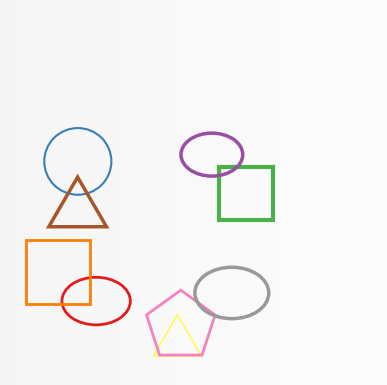[{"shape": "oval", "thickness": 2, "radius": 0.44, "center": [0.248, 0.218]}, {"shape": "circle", "thickness": 1.5, "radius": 0.43, "center": [0.201, 0.581]}, {"shape": "square", "thickness": 3, "radius": 0.34, "center": [0.635, 0.497]}, {"shape": "oval", "thickness": 2.5, "radius": 0.4, "center": [0.547, 0.598]}, {"shape": "square", "thickness": 2, "radius": 0.41, "center": [0.15, 0.294]}, {"shape": "triangle", "thickness": 1, "radius": 0.36, "center": [0.458, 0.111]}, {"shape": "triangle", "thickness": 2.5, "radius": 0.43, "center": [0.2, 0.454]}, {"shape": "pentagon", "thickness": 2, "radius": 0.47, "center": [0.467, 0.153]}, {"shape": "oval", "thickness": 2.5, "radius": 0.48, "center": [0.598, 0.239]}]